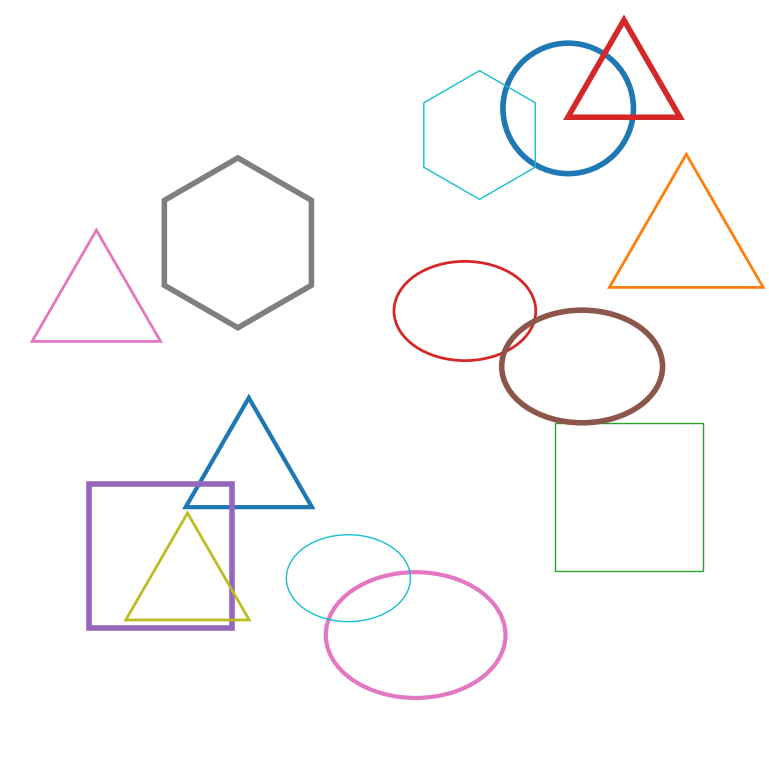[{"shape": "circle", "thickness": 2, "radius": 0.42, "center": [0.738, 0.859]}, {"shape": "triangle", "thickness": 1.5, "radius": 0.47, "center": [0.323, 0.389]}, {"shape": "triangle", "thickness": 1, "radius": 0.58, "center": [0.891, 0.684]}, {"shape": "square", "thickness": 0.5, "radius": 0.48, "center": [0.817, 0.355]}, {"shape": "triangle", "thickness": 2, "radius": 0.42, "center": [0.81, 0.89]}, {"shape": "oval", "thickness": 1, "radius": 0.46, "center": [0.604, 0.596]}, {"shape": "square", "thickness": 2, "radius": 0.47, "center": [0.209, 0.278]}, {"shape": "oval", "thickness": 2, "radius": 0.52, "center": [0.756, 0.524]}, {"shape": "oval", "thickness": 1.5, "radius": 0.58, "center": [0.54, 0.175]}, {"shape": "triangle", "thickness": 1, "radius": 0.48, "center": [0.125, 0.605]}, {"shape": "hexagon", "thickness": 2, "radius": 0.55, "center": [0.309, 0.685]}, {"shape": "triangle", "thickness": 1, "radius": 0.46, "center": [0.244, 0.241]}, {"shape": "oval", "thickness": 0.5, "radius": 0.4, "center": [0.452, 0.249]}, {"shape": "hexagon", "thickness": 0.5, "radius": 0.42, "center": [0.623, 0.825]}]